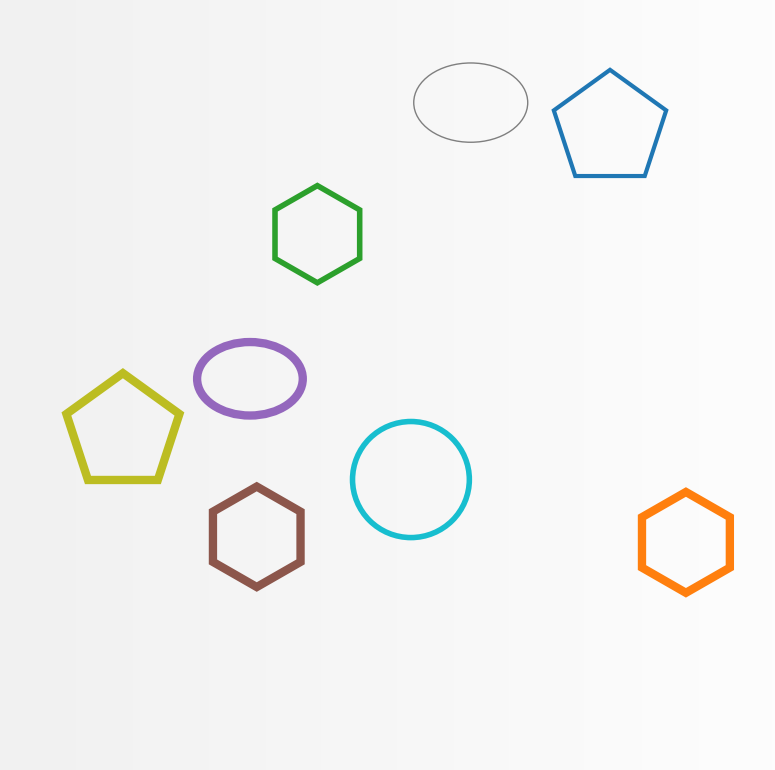[{"shape": "pentagon", "thickness": 1.5, "radius": 0.38, "center": [0.787, 0.833]}, {"shape": "hexagon", "thickness": 3, "radius": 0.33, "center": [0.885, 0.296]}, {"shape": "hexagon", "thickness": 2, "radius": 0.32, "center": [0.409, 0.696]}, {"shape": "oval", "thickness": 3, "radius": 0.34, "center": [0.323, 0.508]}, {"shape": "hexagon", "thickness": 3, "radius": 0.33, "center": [0.331, 0.303]}, {"shape": "oval", "thickness": 0.5, "radius": 0.37, "center": [0.607, 0.867]}, {"shape": "pentagon", "thickness": 3, "radius": 0.38, "center": [0.159, 0.439]}, {"shape": "circle", "thickness": 2, "radius": 0.38, "center": [0.53, 0.377]}]